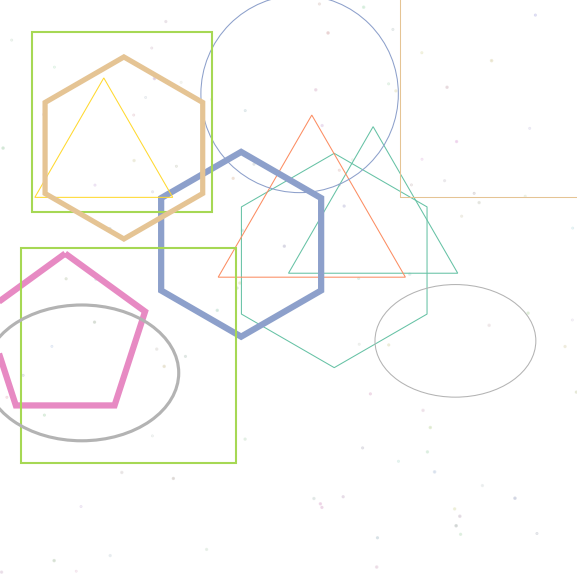[{"shape": "triangle", "thickness": 0.5, "radius": 0.85, "center": [0.646, 0.611]}, {"shape": "hexagon", "thickness": 0.5, "radius": 0.93, "center": [0.579, 0.548]}, {"shape": "triangle", "thickness": 0.5, "radius": 0.94, "center": [0.54, 0.613]}, {"shape": "hexagon", "thickness": 3, "radius": 0.8, "center": [0.418, 0.576]}, {"shape": "circle", "thickness": 0.5, "radius": 0.85, "center": [0.519, 0.837]}, {"shape": "pentagon", "thickness": 3, "radius": 0.73, "center": [0.113, 0.415]}, {"shape": "square", "thickness": 1, "radius": 0.93, "center": [0.222, 0.383]}, {"shape": "square", "thickness": 1, "radius": 0.78, "center": [0.212, 0.788]}, {"shape": "triangle", "thickness": 0.5, "radius": 0.69, "center": [0.18, 0.726]}, {"shape": "square", "thickness": 0.5, "radius": 0.99, "center": [0.892, 0.856]}, {"shape": "hexagon", "thickness": 2.5, "radius": 0.79, "center": [0.215, 0.743]}, {"shape": "oval", "thickness": 0.5, "radius": 0.7, "center": [0.789, 0.409]}, {"shape": "oval", "thickness": 1.5, "radius": 0.84, "center": [0.142, 0.353]}]